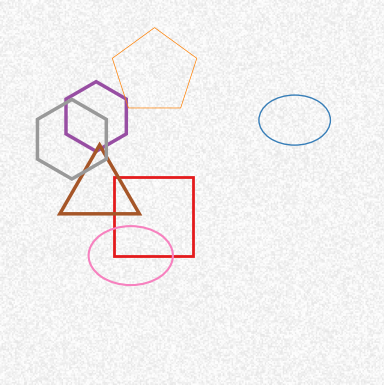[{"shape": "square", "thickness": 2, "radius": 0.51, "center": [0.398, 0.438]}, {"shape": "oval", "thickness": 1, "radius": 0.46, "center": [0.765, 0.688]}, {"shape": "hexagon", "thickness": 2.5, "radius": 0.45, "center": [0.25, 0.697]}, {"shape": "pentagon", "thickness": 0.5, "radius": 0.58, "center": [0.401, 0.813]}, {"shape": "triangle", "thickness": 2.5, "radius": 0.6, "center": [0.259, 0.504]}, {"shape": "oval", "thickness": 1.5, "radius": 0.55, "center": [0.34, 0.336]}, {"shape": "hexagon", "thickness": 2.5, "radius": 0.52, "center": [0.187, 0.638]}]